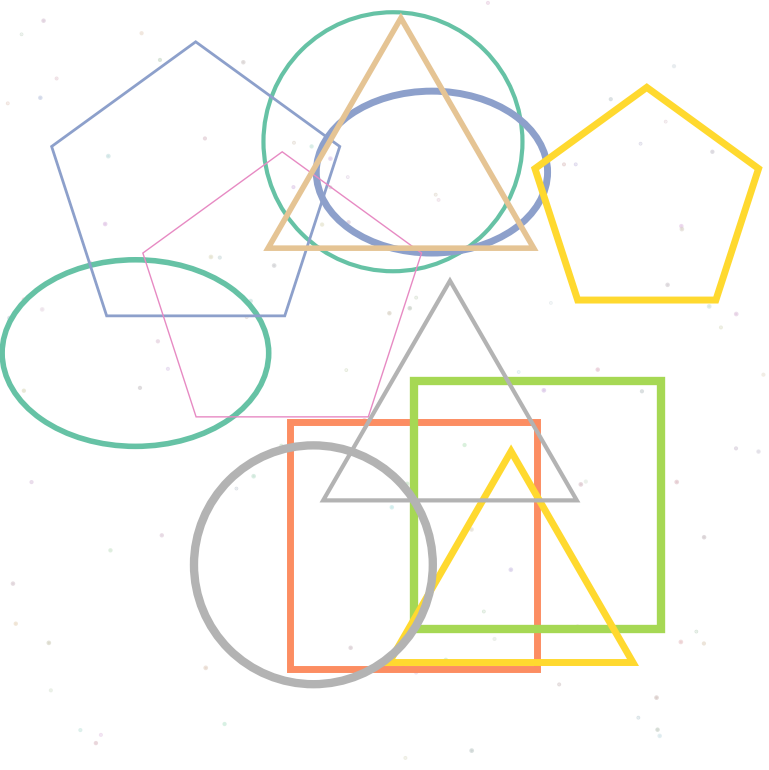[{"shape": "circle", "thickness": 1.5, "radius": 0.84, "center": [0.51, 0.816]}, {"shape": "oval", "thickness": 2, "radius": 0.87, "center": [0.176, 0.541]}, {"shape": "square", "thickness": 2.5, "radius": 0.8, "center": [0.537, 0.291]}, {"shape": "pentagon", "thickness": 1, "radius": 0.98, "center": [0.254, 0.749]}, {"shape": "oval", "thickness": 2.5, "radius": 0.75, "center": [0.561, 0.777]}, {"shape": "pentagon", "thickness": 0.5, "radius": 0.95, "center": [0.366, 0.613]}, {"shape": "square", "thickness": 3, "radius": 0.8, "center": [0.698, 0.344]}, {"shape": "pentagon", "thickness": 2.5, "radius": 0.76, "center": [0.84, 0.734]}, {"shape": "triangle", "thickness": 2.5, "radius": 0.91, "center": [0.664, 0.231]}, {"shape": "triangle", "thickness": 2, "radius": 1.0, "center": [0.521, 0.777]}, {"shape": "circle", "thickness": 3, "radius": 0.78, "center": [0.407, 0.267]}, {"shape": "triangle", "thickness": 1.5, "radius": 0.95, "center": [0.584, 0.445]}]